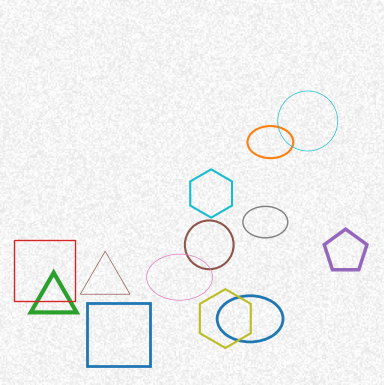[{"shape": "square", "thickness": 2, "radius": 0.41, "center": [0.308, 0.131]}, {"shape": "oval", "thickness": 2, "radius": 0.43, "center": [0.65, 0.172]}, {"shape": "oval", "thickness": 1.5, "radius": 0.3, "center": [0.702, 0.631]}, {"shape": "triangle", "thickness": 3, "radius": 0.34, "center": [0.139, 0.223]}, {"shape": "square", "thickness": 1, "radius": 0.4, "center": [0.115, 0.298]}, {"shape": "pentagon", "thickness": 2.5, "radius": 0.29, "center": [0.898, 0.347]}, {"shape": "triangle", "thickness": 0.5, "radius": 0.37, "center": [0.273, 0.273]}, {"shape": "circle", "thickness": 1.5, "radius": 0.32, "center": [0.543, 0.364]}, {"shape": "oval", "thickness": 0.5, "radius": 0.43, "center": [0.466, 0.28]}, {"shape": "oval", "thickness": 1, "radius": 0.29, "center": [0.689, 0.423]}, {"shape": "hexagon", "thickness": 1.5, "radius": 0.38, "center": [0.585, 0.173]}, {"shape": "circle", "thickness": 0.5, "radius": 0.39, "center": [0.799, 0.686]}, {"shape": "hexagon", "thickness": 1.5, "radius": 0.31, "center": [0.548, 0.497]}]